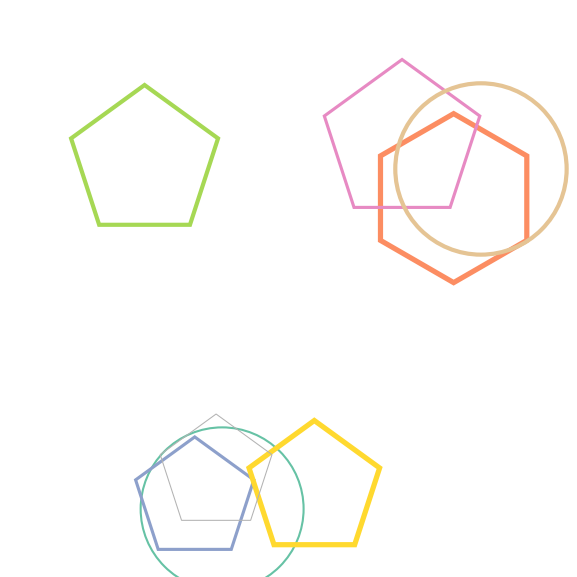[{"shape": "circle", "thickness": 1, "radius": 0.71, "center": [0.385, 0.118]}, {"shape": "hexagon", "thickness": 2.5, "radius": 0.73, "center": [0.786, 0.656]}, {"shape": "pentagon", "thickness": 1.5, "radius": 0.54, "center": [0.337, 0.135]}, {"shape": "pentagon", "thickness": 1.5, "radius": 0.71, "center": [0.696, 0.755]}, {"shape": "pentagon", "thickness": 2, "radius": 0.67, "center": [0.25, 0.718]}, {"shape": "pentagon", "thickness": 2.5, "radius": 0.59, "center": [0.544, 0.152]}, {"shape": "circle", "thickness": 2, "radius": 0.74, "center": [0.833, 0.707]}, {"shape": "pentagon", "thickness": 0.5, "radius": 0.51, "center": [0.374, 0.18]}]